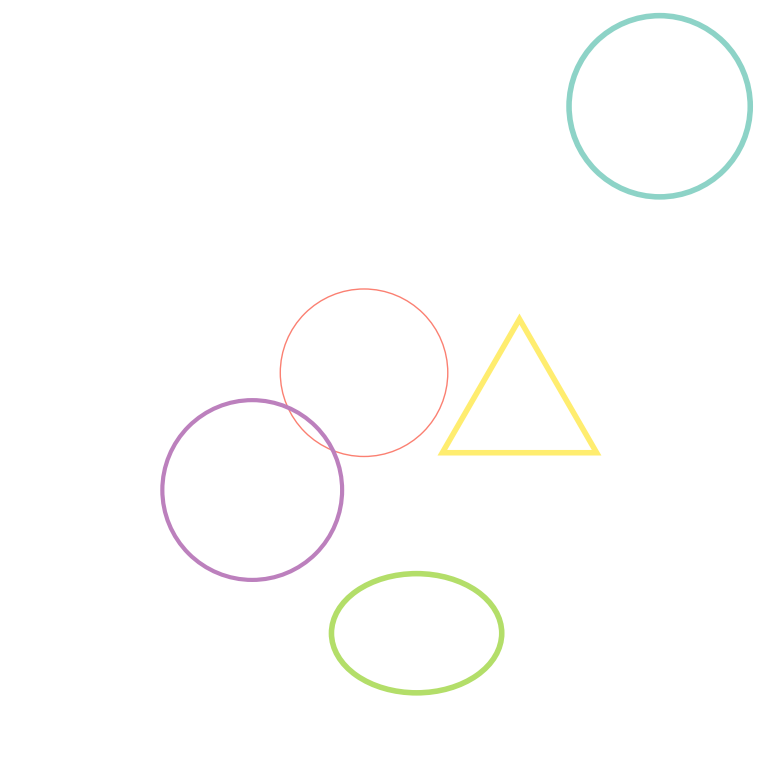[{"shape": "circle", "thickness": 2, "radius": 0.59, "center": [0.857, 0.862]}, {"shape": "circle", "thickness": 0.5, "radius": 0.54, "center": [0.473, 0.516]}, {"shape": "oval", "thickness": 2, "radius": 0.55, "center": [0.541, 0.178]}, {"shape": "circle", "thickness": 1.5, "radius": 0.58, "center": [0.328, 0.364]}, {"shape": "triangle", "thickness": 2, "radius": 0.58, "center": [0.675, 0.47]}]